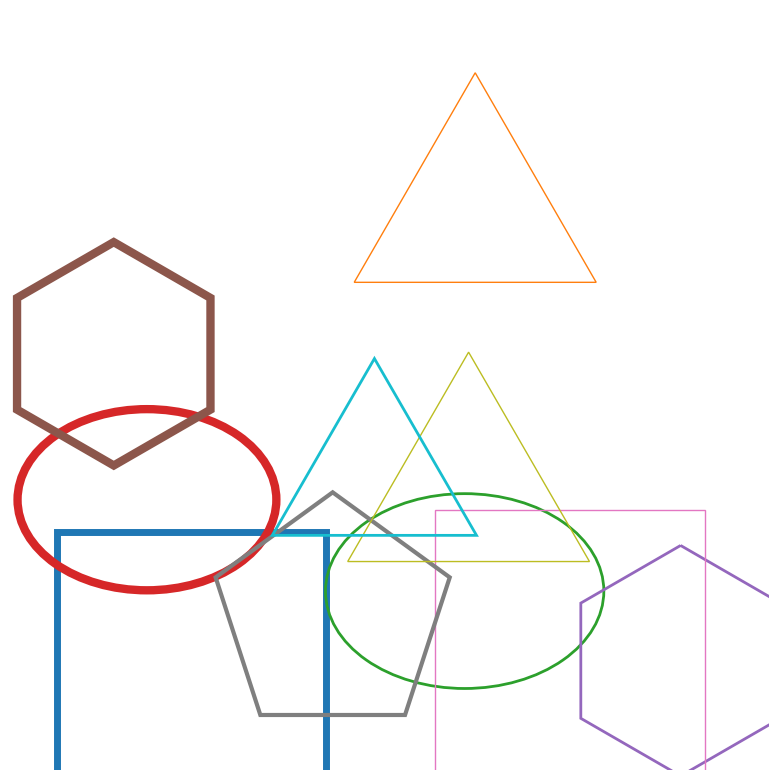[{"shape": "square", "thickness": 2.5, "radius": 0.87, "center": [0.249, 0.134]}, {"shape": "triangle", "thickness": 0.5, "radius": 0.91, "center": [0.617, 0.724]}, {"shape": "oval", "thickness": 1, "radius": 0.9, "center": [0.603, 0.232]}, {"shape": "oval", "thickness": 3, "radius": 0.84, "center": [0.191, 0.351]}, {"shape": "hexagon", "thickness": 1, "radius": 0.75, "center": [0.884, 0.142]}, {"shape": "hexagon", "thickness": 3, "radius": 0.73, "center": [0.148, 0.541]}, {"shape": "square", "thickness": 0.5, "radius": 0.87, "center": [0.74, 0.163]}, {"shape": "pentagon", "thickness": 1.5, "radius": 0.8, "center": [0.432, 0.201]}, {"shape": "triangle", "thickness": 0.5, "radius": 0.91, "center": [0.609, 0.361]}, {"shape": "triangle", "thickness": 1, "radius": 0.77, "center": [0.486, 0.381]}]